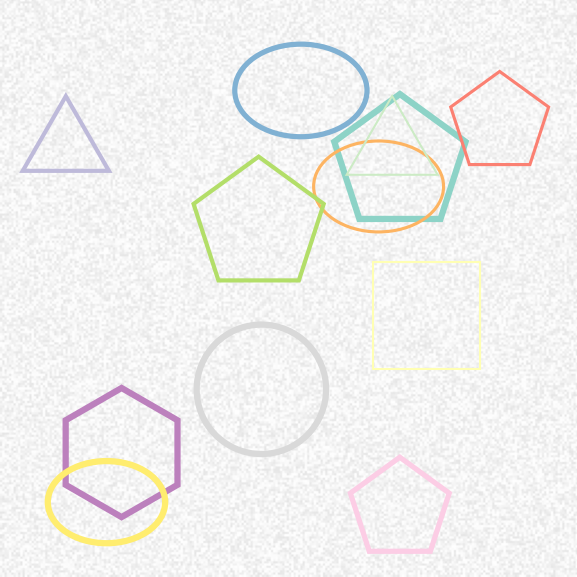[{"shape": "pentagon", "thickness": 3, "radius": 0.6, "center": [0.692, 0.717]}, {"shape": "square", "thickness": 1, "radius": 0.46, "center": [0.738, 0.453]}, {"shape": "triangle", "thickness": 2, "radius": 0.43, "center": [0.114, 0.746]}, {"shape": "pentagon", "thickness": 1.5, "radius": 0.45, "center": [0.865, 0.786]}, {"shape": "oval", "thickness": 2.5, "radius": 0.57, "center": [0.521, 0.843]}, {"shape": "oval", "thickness": 1.5, "radius": 0.56, "center": [0.656, 0.676]}, {"shape": "pentagon", "thickness": 2, "radius": 0.59, "center": [0.448, 0.609]}, {"shape": "pentagon", "thickness": 2.5, "radius": 0.45, "center": [0.692, 0.117]}, {"shape": "circle", "thickness": 3, "radius": 0.56, "center": [0.453, 0.325]}, {"shape": "hexagon", "thickness": 3, "radius": 0.56, "center": [0.211, 0.215]}, {"shape": "triangle", "thickness": 1, "radius": 0.46, "center": [0.679, 0.742]}, {"shape": "oval", "thickness": 3, "radius": 0.51, "center": [0.184, 0.13]}]